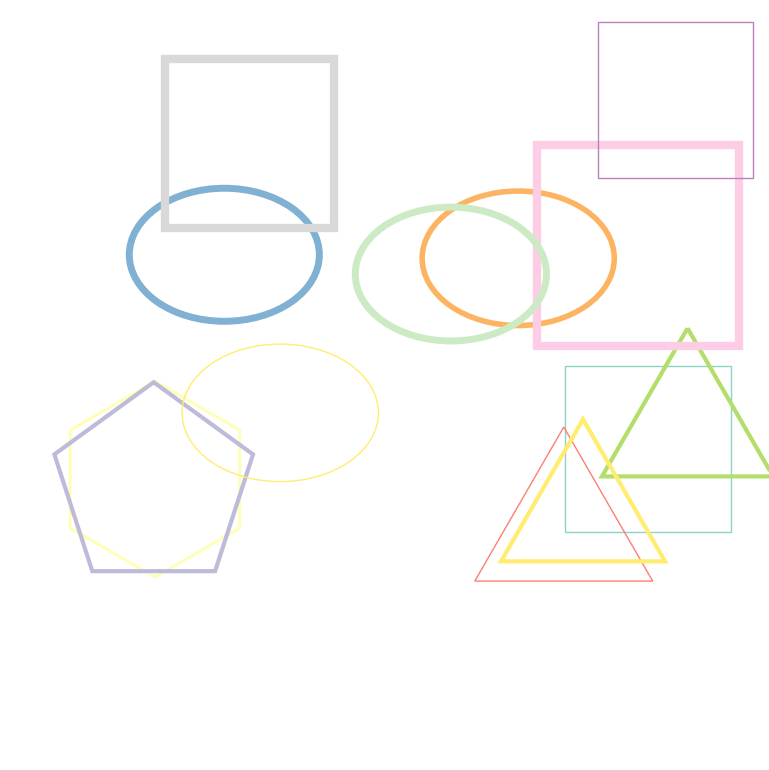[{"shape": "square", "thickness": 0.5, "radius": 0.54, "center": [0.841, 0.417]}, {"shape": "hexagon", "thickness": 1, "radius": 0.64, "center": [0.201, 0.378]}, {"shape": "pentagon", "thickness": 1.5, "radius": 0.68, "center": [0.2, 0.368]}, {"shape": "triangle", "thickness": 0.5, "radius": 0.67, "center": [0.732, 0.312]}, {"shape": "oval", "thickness": 2.5, "radius": 0.62, "center": [0.291, 0.669]}, {"shape": "oval", "thickness": 2, "radius": 0.62, "center": [0.673, 0.665]}, {"shape": "triangle", "thickness": 1.5, "radius": 0.64, "center": [0.893, 0.445]}, {"shape": "square", "thickness": 3, "radius": 0.65, "center": [0.829, 0.681]}, {"shape": "square", "thickness": 3, "radius": 0.55, "center": [0.324, 0.813]}, {"shape": "square", "thickness": 0.5, "radius": 0.51, "center": [0.877, 0.87]}, {"shape": "oval", "thickness": 2.5, "radius": 0.62, "center": [0.586, 0.644]}, {"shape": "triangle", "thickness": 1.5, "radius": 0.61, "center": [0.757, 0.332]}, {"shape": "oval", "thickness": 0.5, "radius": 0.64, "center": [0.364, 0.464]}]